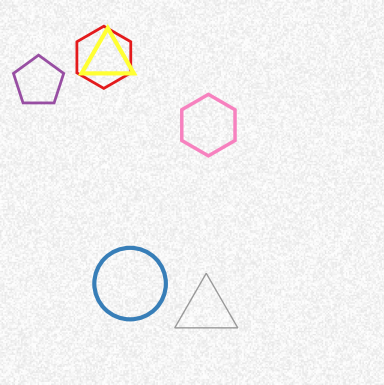[{"shape": "hexagon", "thickness": 2, "radius": 0.4, "center": [0.27, 0.851]}, {"shape": "circle", "thickness": 3, "radius": 0.46, "center": [0.338, 0.263]}, {"shape": "pentagon", "thickness": 2, "radius": 0.34, "center": [0.1, 0.788]}, {"shape": "triangle", "thickness": 3, "radius": 0.39, "center": [0.28, 0.849]}, {"shape": "hexagon", "thickness": 2.5, "radius": 0.4, "center": [0.541, 0.675]}, {"shape": "triangle", "thickness": 1, "radius": 0.47, "center": [0.536, 0.196]}]